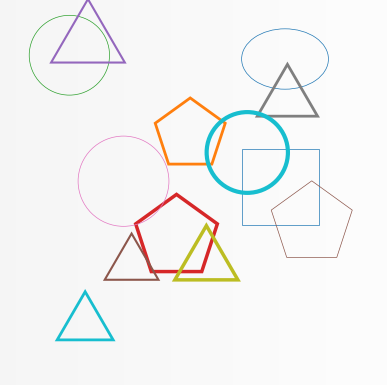[{"shape": "oval", "thickness": 0.5, "radius": 0.56, "center": [0.736, 0.847]}, {"shape": "square", "thickness": 0.5, "radius": 0.49, "center": [0.723, 0.514]}, {"shape": "pentagon", "thickness": 2, "radius": 0.47, "center": [0.491, 0.651]}, {"shape": "circle", "thickness": 0.5, "radius": 0.52, "center": [0.179, 0.857]}, {"shape": "pentagon", "thickness": 2.5, "radius": 0.55, "center": [0.456, 0.384]}, {"shape": "triangle", "thickness": 1.5, "radius": 0.55, "center": [0.227, 0.892]}, {"shape": "triangle", "thickness": 1.5, "radius": 0.4, "center": [0.34, 0.313]}, {"shape": "pentagon", "thickness": 0.5, "radius": 0.55, "center": [0.805, 0.42]}, {"shape": "circle", "thickness": 0.5, "radius": 0.59, "center": [0.319, 0.529]}, {"shape": "triangle", "thickness": 2, "radius": 0.45, "center": [0.742, 0.743]}, {"shape": "triangle", "thickness": 2.5, "radius": 0.47, "center": [0.533, 0.32]}, {"shape": "circle", "thickness": 3, "radius": 0.52, "center": [0.638, 0.604]}, {"shape": "triangle", "thickness": 2, "radius": 0.42, "center": [0.22, 0.159]}]